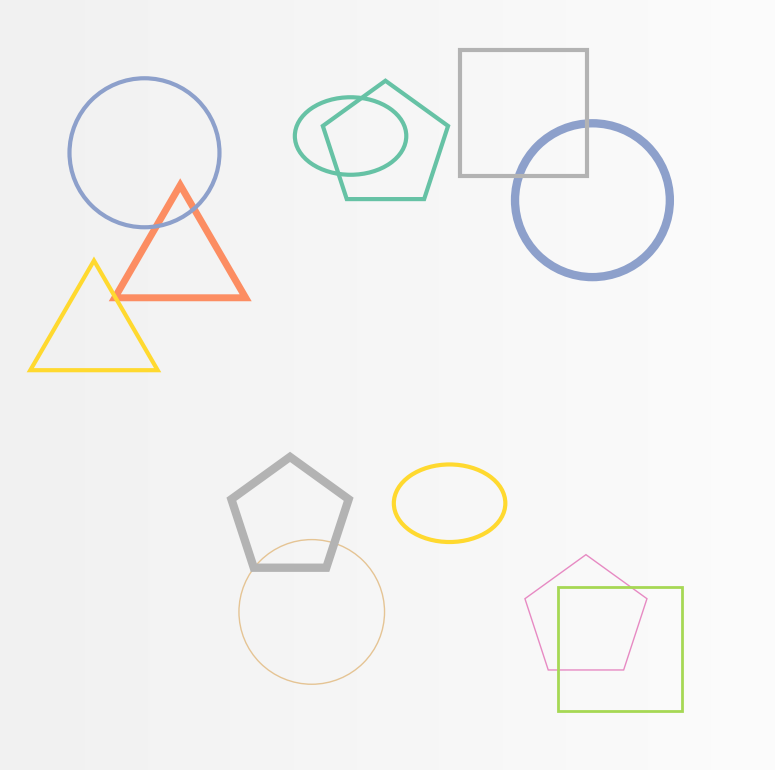[{"shape": "oval", "thickness": 1.5, "radius": 0.36, "center": [0.452, 0.823]}, {"shape": "pentagon", "thickness": 1.5, "radius": 0.42, "center": [0.497, 0.81]}, {"shape": "triangle", "thickness": 2.5, "radius": 0.49, "center": [0.233, 0.662]}, {"shape": "circle", "thickness": 1.5, "radius": 0.48, "center": [0.186, 0.802]}, {"shape": "circle", "thickness": 3, "radius": 0.5, "center": [0.764, 0.74]}, {"shape": "pentagon", "thickness": 0.5, "radius": 0.41, "center": [0.756, 0.197]}, {"shape": "square", "thickness": 1, "radius": 0.4, "center": [0.8, 0.157]}, {"shape": "triangle", "thickness": 1.5, "radius": 0.47, "center": [0.121, 0.567]}, {"shape": "oval", "thickness": 1.5, "radius": 0.36, "center": [0.58, 0.346]}, {"shape": "circle", "thickness": 0.5, "radius": 0.47, "center": [0.402, 0.205]}, {"shape": "pentagon", "thickness": 3, "radius": 0.4, "center": [0.374, 0.327]}, {"shape": "square", "thickness": 1.5, "radius": 0.41, "center": [0.676, 0.853]}]